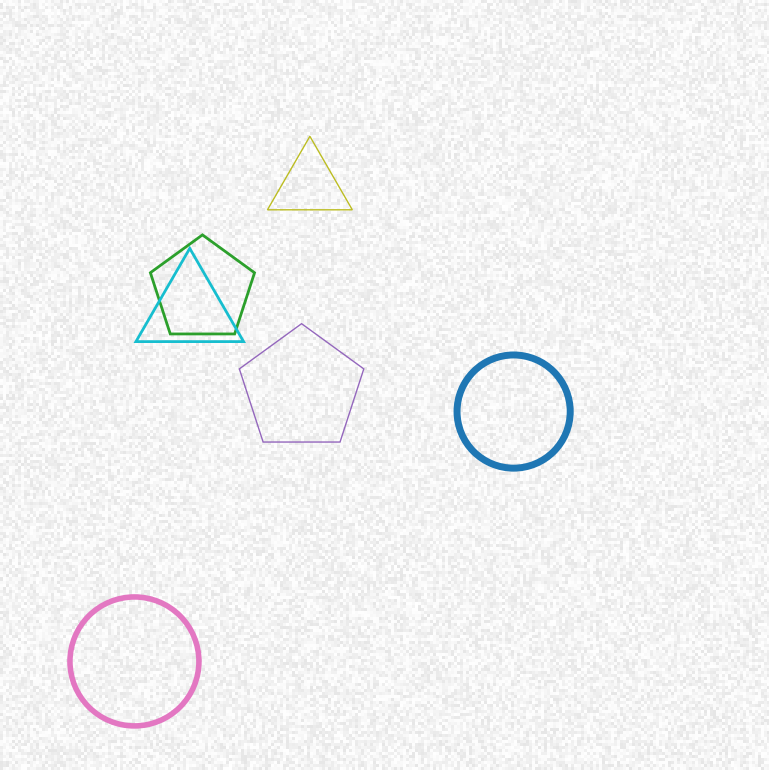[{"shape": "circle", "thickness": 2.5, "radius": 0.37, "center": [0.667, 0.466]}, {"shape": "pentagon", "thickness": 1, "radius": 0.36, "center": [0.263, 0.624]}, {"shape": "pentagon", "thickness": 0.5, "radius": 0.42, "center": [0.392, 0.495]}, {"shape": "circle", "thickness": 2, "radius": 0.42, "center": [0.175, 0.141]}, {"shape": "triangle", "thickness": 0.5, "radius": 0.32, "center": [0.402, 0.759]}, {"shape": "triangle", "thickness": 1, "radius": 0.4, "center": [0.246, 0.597]}]